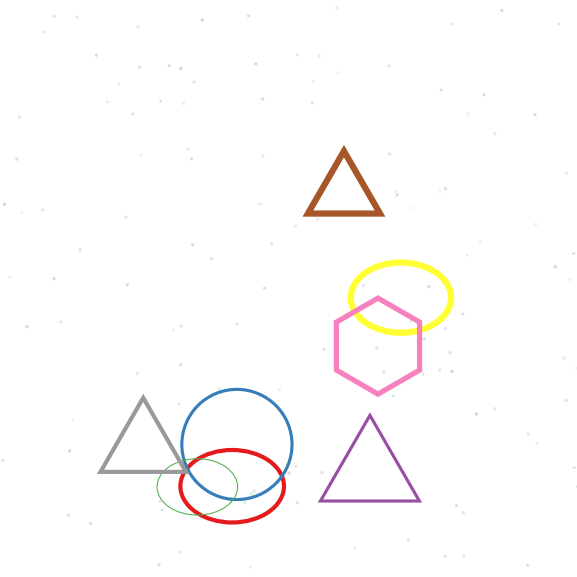[{"shape": "oval", "thickness": 2, "radius": 0.45, "center": [0.402, 0.157]}, {"shape": "circle", "thickness": 1.5, "radius": 0.48, "center": [0.41, 0.23]}, {"shape": "oval", "thickness": 0.5, "radius": 0.35, "center": [0.342, 0.156]}, {"shape": "triangle", "thickness": 1.5, "radius": 0.49, "center": [0.641, 0.181]}, {"shape": "oval", "thickness": 3, "radius": 0.43, "center": [0.694, 0.484]}, {"shape": "triangle", "thickness": 3, "radius": 0.36, "center": [0.596, 0.665]}, {"shape": "hexagon", "thickness": 2.5, "radius": 0.42, "center": [0.655, 0.4]}, {"shape": "triangle", "thickness": 2, "radius": 0.43, "center": [0.248, 0.225]}]